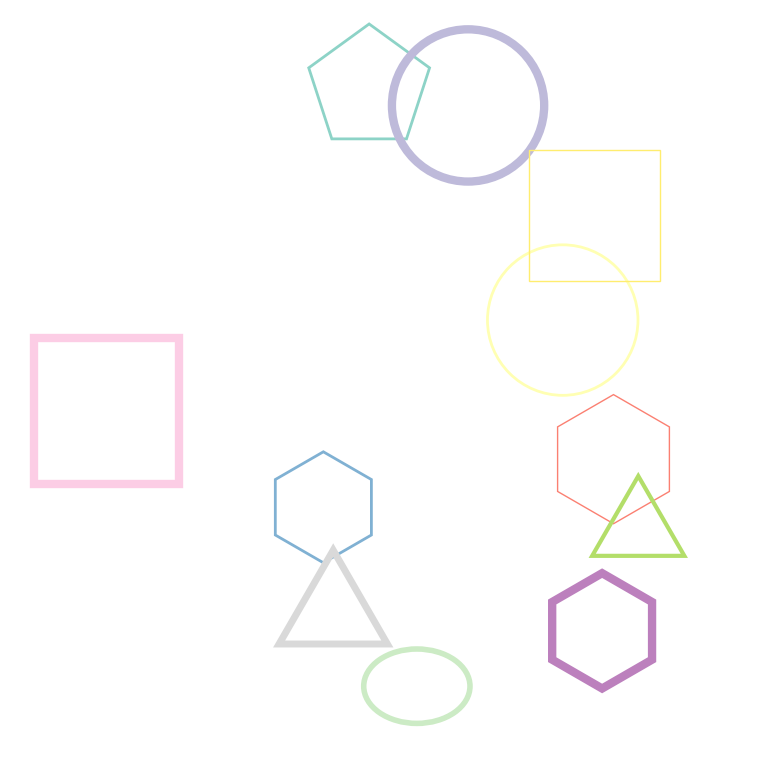[{"shape": "pentagon", "thickness": 1, "radius": 0.41, "center": [0.479, 0.886]}, {"shape": "circle", "thickness": 1, "radius": 0.49, "center": [0.731, 0.584]}, {"shape": "circle", "thickness": 3, "radius": 0.49, "center": [0.608, 0.863]}, {"shape": "hexagon", "thickness": 0.5, "radius": 0.42, "center": [0.797, 0.404]}, {"shape": "hexagon", "thickness": 1, "radius": 0.36, "center": [0.42, 0.341]}, {"shape": "triangle", "thickness": 1.5, "radius": 0.35, "center": [0.829, 0.313]}, {"shape": "square", "thickness": 3, "radius": 0.47, "center": [0.138, 0.467]}, {"shape": "triangle", "thickness": 2.5, "radius": 0.41, "center": [0.433, 0.204]}, {"shape": "hexagon", "thickness": 3, "radius": 0.37, "center": [0.782, 0.181]}, {"shape": "oval", "thickness": 2, "radius": 0.35, "center": [0.541, 0.109]}, {"shape": "square", "thickness": 0.5, "radius": 0.43, "center": [0.772, 0.72]}]